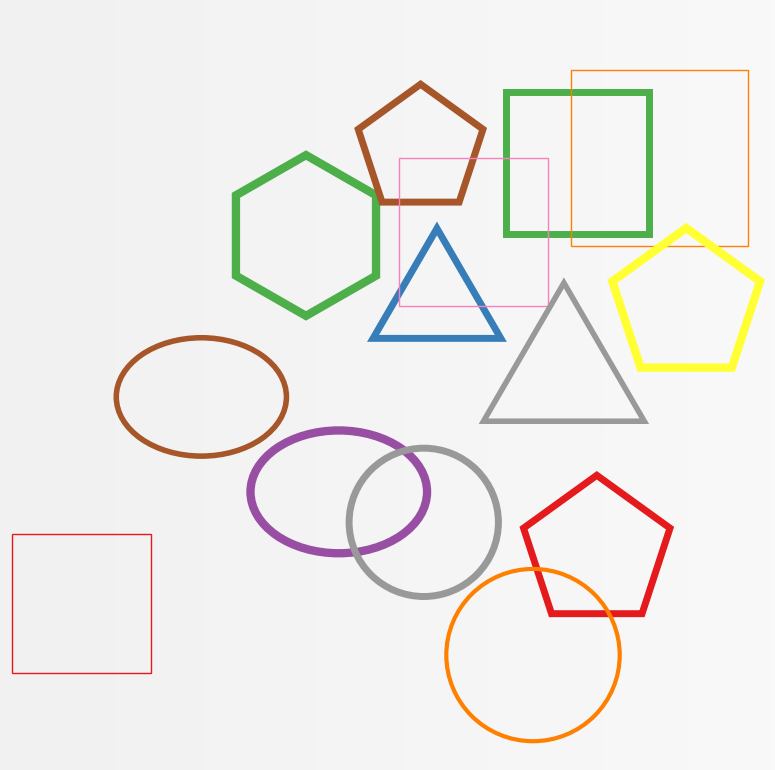[{"shape": "square", "thickness": 0.5, "radius": 0.45, "center": [0.105, 0.216]}, {"shape": "pentagon", "thickness": 2.5, "radius": 0.5, "center": [0.77, 0.283]}, {"shape": "triangle", "thickness": 2.5, "radius": 0.48, "center": [0.564, 0.608]}, {"shape": "hexagon", "thickness": 3, "radius": 0.52, "center": [0.395, 0.694]}, {"shape": "square", "thickness": 2.5, "radius": 0.46, "center": [0.745, 0.789]}, {"shape": "oval", "thickness": 3, "radius": 0.57, "center": [0.437, 0.361]}, {"shape": "square", "thickness": 0.5, "radius": 0.57, "center": [0.851, 0.795]}, {"shape": "circle", "thickness": 1.5, "radius": 0.56, "center": [0.688, 0.149]}, {"shape": "pentagon", "thickness": 3, "radius": 0.5, "center": [0.885, 0.604]}, {"shape": "oval", "thickness": 2, "radius": 0.55, "center": [0.26, 0.484]}, {"shape": "pentagon", "thickness": 2.5, "radius": 0.42, "center": [0.543, 0.806]}, {"shape": "square", "thickness": 0.5, "radius": 0.48, "center": [0.61, 0.699]}, {"shape": "triangle", "thickness": 2, "radius": 0.6, "center": [0.728, 0.513]}, {"shape": "circle", "thickness": 2.5, "radius": 0.48, "center": [0.547, 0.322]}]